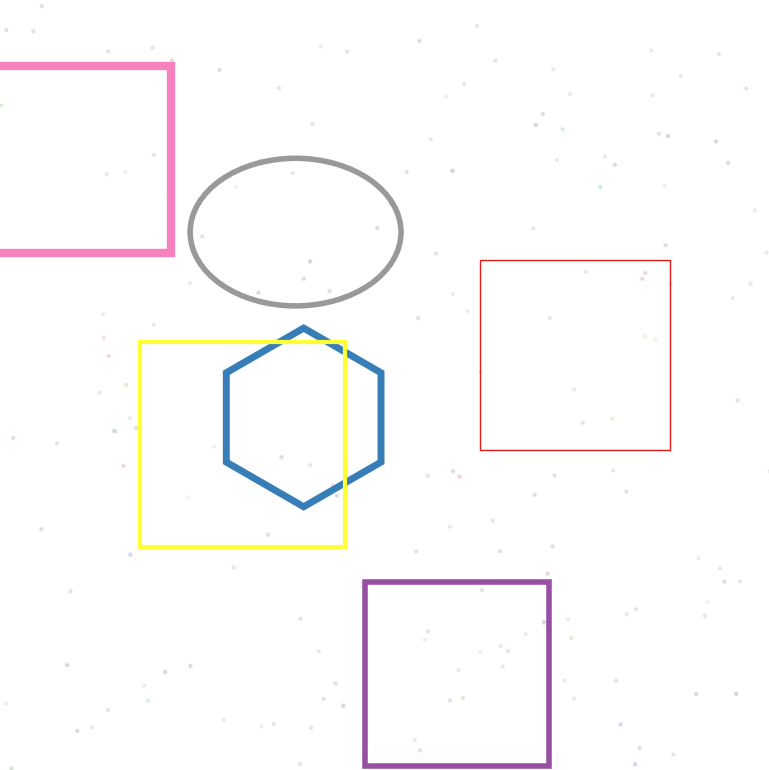[{"shape": "square", "thickness": 0.5, "radius": 0.61, "center": [0.747, 0.539]}, {"shape": "hexagon", "thickness": 2.5, "radius": 0.58, "center": [0.394, 0.458]}, {"shape": "square", "thickness": 2, "radius": 0.6, "center": [0.593, 0.125]}, {"shape": "square", "thickness": 1.5, "radius": 0.67, "center": [0.315, 0.422]}, {"shape": "square", "thickness": 3, "radius": 0.61, "center": [0.101, 0.793]}, {"shape": "oval", "thickness": 2, "radius": 0.68, "center": [0.384, 0.699]}]